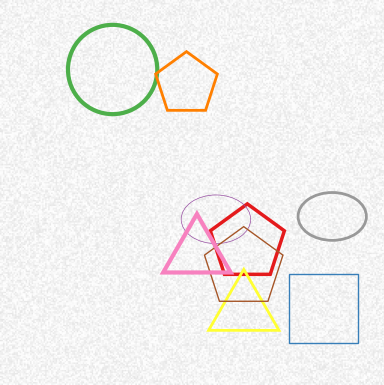[{"shape": "pentagon", "thickness": 2.5, "radius": 0.51, "center": [0.642, 0.369]}, {"shape": "square", "thickness": 1, "radius": 0.45, "center": [0.841, 0.199]}, {"shape": "circle", "thickness": 3, "radius": 0.58, "center": [0.293, 0.819]}, {"shape": "oval", "thickness": 0.5, "radius": 0.45, "center": [0.561, 0.43]}, {"shape": "pentagon", "thickness": 2, "radius": 0.42, "center": [0.484, 0.782]}, {"shape": "triangle", "thickness": 2, "radius": 0.53, "center": [0.633, 0.195]}, {"shape": "pentagon", "thickness": 1, "radius": 0.54, "center": [0.633, 0.304]}, {"shape": "triangle", "thickness": 3, "radius": 0.51, "center": [0.512, 0.343]}, {"shape": "oval", "thickness": 2, "radius": 0.44, "center": [0.863, 0.438]}]